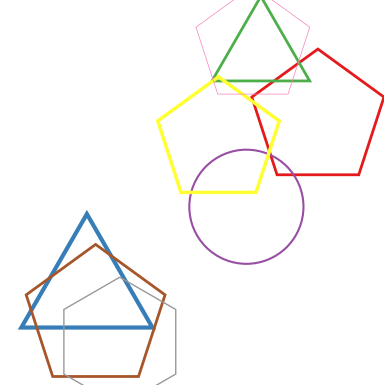[{"shape": "pentagon", "thickness": 2, "radius": 0.9, "center": [0.826, 0.692]}, {"shape": "triangle", "thickness": 3, "radius": 0.98, "center": [0.226, 0.248]}, {"shape": "triangle", "thickness": 2, "radius": 0.73, "center": [0.677, 0.863]}, {"shape": "circle", "thickness": 1.5, "radius": 0.74, "center": [0.64, 0.463]}, {"shape": "pentagon", "thickness": 2.5, "radius": 0.83, "center": [0.568, 0.635]}, {"shape": "pentagon", "thickness": 2, "radius": 0.95, "center": [0.248, 0.176]}, {"shape": "pentagon", "thickness": 0.5, "radius": 0.78, "center": [0.657, 0.881]}, {"shape": "hexagon", "thickness": 1, "radius": 0.84, "center": [0.311, 0.112]}]